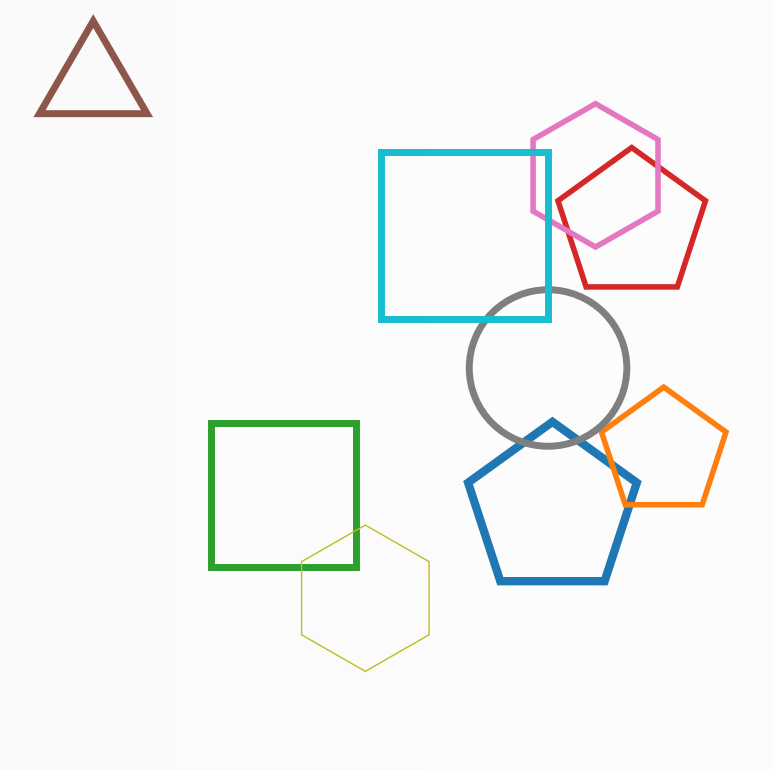[{"shape": "pentagon", "thickness": 3, "radius": 0.57, "center": [0.713, 0.338]}, {"shape": "pentagon", "thickness": 2, "radius": 0.42, "center": [0.856, 0.413]}, {"shape": "square", "thickness": 2.5, "radius": 0.47, "center": [0.366, 0.358]}, {"shape": "pentagon", "thickness": 2, "radius": 0.5, "center": [0.815, 0.708]}, {"shape": "triangle", "thickness": 2.5, "radius": 0.4, "center": [0.12, 0.892]}, {"shape": "hexagon", "thickness": 2, "radius": 0.47, "center": [0.768, 0.772]}, {"shape": "circle", "thickness": 2.5, "radius": 0.51, "center": [0.707, 0.522]}, {"shape": "hexagon", "thickness": 0.5, "radius": 0.47, "center": [0.471, 0.223]}, {"shape": "square", "thickness": 2.5, "radius": 0.54, "center": [0.599, 0.694]}]